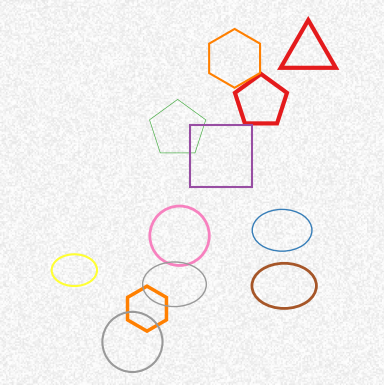[{"shape": "pentagon", "thickness": 3, "radius": 0.36, "center": [0.678, 0.737]}, {"shape": "triangle", "thickness": 3, "radius": 0.41, "center": [0.801, 0.865]}, {"shape": "oval", "thickness": 1, "radius": 0.39, "center": [0.733, 0.402]}, {"shape": "pentagon", "thickness": 0.5, "radius": 0.38, "center": [0.461, 0.665]}, {"shape": "square", "thickness": 1.5, "radius": 0.4, "center": [0.575, 0.595]}, {"shape": "hexagon", "thickness": 2.5, "radius": 0.29, "center": [0.382, 0.198]}, {"shape": "hexagon", "thickness": 1.5, "radius": 0.38, "center": [0.609, 0.848]}, {"shape": "oval", "thickness": 1.5, "radius": 0.29, "center": [0.193, 0.298]}, {"shape": "oval", "thickness": 2, "radius": 0.42, "center": [0.738, 0.257]}, {"shape": "circle", "thickness": 2, "radius": 0.39, "center": [0.466, 0.388]}, {"shape": "oval", "thickness": 1, "radius": 0.41, "center": [0.453, 0.262]}, {"shape": "circle", "thickness": 1.5, "radius": 0.39, "center": [0.344, 0.112]}]